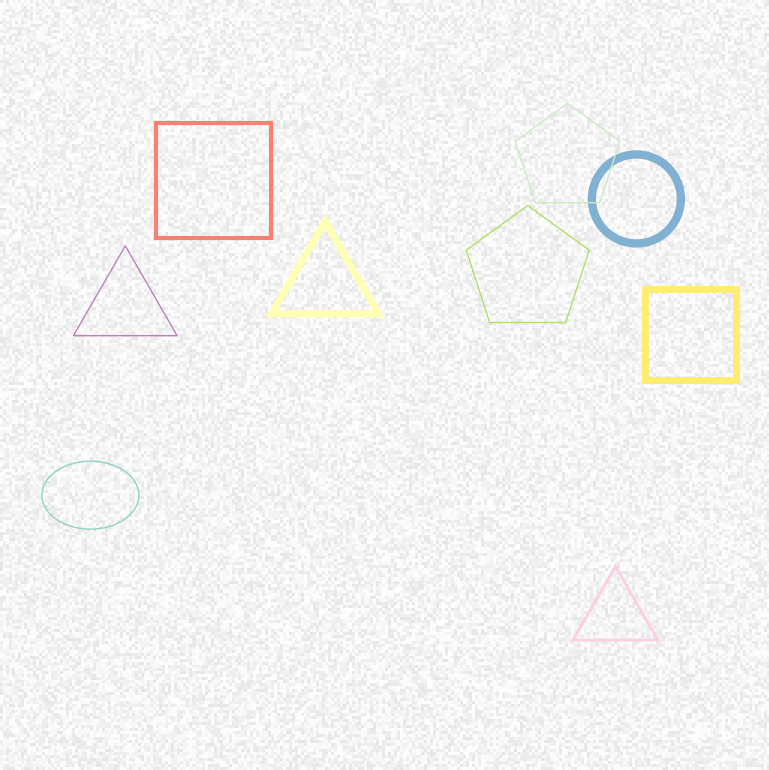[{"shape": "oval", "thickness": 0.5, "radius": 0.32, "center": [0.117, 0.357]}, {"shape": "triangle", "thickness": 2.5, "radius": 0.4, "center": [0.422, 0.632]}, {"shape": "square", "thickness": 1.5, "radius": 0.37, "center": [0.278, 0.765]}, {"shape": "circle", "thickness": 3, "radius": 0.29, "center": [0.826, 0.742]}, {"shape": "pentagon", "thickness": 0.5, "radius": 0.42, "center": [0.685, 0.649]}, {"shape": "triangle", "thickness": 1, "radius": 0.32, "center": [0.799, 0.201]}, {"shape": "triangle", "thickness": 0.5, "radius": 0.39, "center": [0.163, 0.603]}, {"shape": "pentagon", "thickness": 0.5, "radius": 0.36, "center": [0.737, 0.794]}, {"shape": "square", "thickness": 2.5, "radius": 0.29, "center": [0.897, 0.565]}]